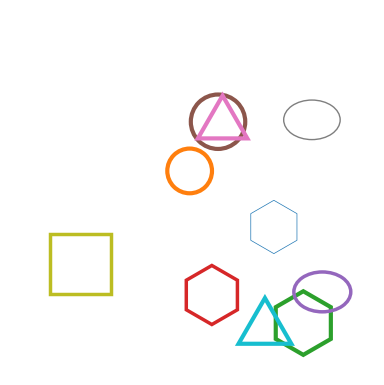[{"shape": "hexagon", "thickness": 0.5, "radius": 0.35, "center": [0.711, 0.41]}, {"shape": "circle", "thickness": 3, "radius": 0.29, "center": [0.493, 0.556]}, {"shape": "hexagon", "thickness": 3, "radius": 0.41, "center": [0.788, 0.161]}, {"shape": "hexagon", "thickness": 2.5, "radius": 0.38, "center": [0.55, 0.234]}, {"shape": "oval", "thickness": 2.5, "radius": 0.37, "center": [0.837, 0.242]}, {"shape": "circle", "thickness": 3, "radius": 0.35, "center": [0.566, 0.684]}, {"shape": "triangle", "thickness": 3, "radius": 0.37, "center": [0.578, 0.678]}, {"shape": "oval", "thickness": 1, "radius": 0.37, "center": [0.81, 0.689]}, {"shape": "square", "thickness": 2.5, "radius": 0.39, "center": [0.209, 0.314]}, {"shape": "triangle", "thickness": 3, "radius": 0.4, "center": [0.688, 0.147]}]